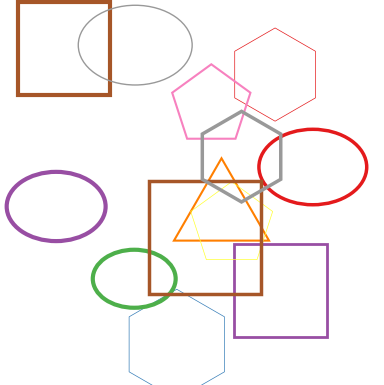[{"shape": "hexagon", "thickness": 0.5, "radius": 0.61, "center": [0.715, 0.806]}, {"shape": "oval", "thickness": 2.5, "radius": 0.7, "center": [0.813, 0.566]}, {"shape": "hexagon", "thickness": 0.5, "radius": 0.71, "center": [0.459, 0.106]}, {"shape": "oval", "thickness": 3, "radius": 0.54, "center": [0.349, 0.276]}, {"shape": "oval", "thickness": 3, "radius": 0.64, "center": [0.146, 0.464]}, {"shape": "square", "thickness": 2, "radius": 0.6, "center": [0.73, 0.246]}, {"shape": "triangle", "thickness": 1.5, "radius": 0.71, "center": [0.575, 0.446]}, {"shape": "pentagon", "thickness": 0.5, "radius": 0.56, "center": [0.602, 0.416]}, {"shape": "square", "thickness": 2.5, "radius": 0.73, "center": [0.533, 0.383]}, {"shape": "square", "thickness": 3, "radius": 0.6, "center": [0.166, 0.874]}, {"shape": "pentagon", "thickness": 1.5, "radius": 0.53, "center": [0.549, 0.726]}, {"shape": "oval", "thickness": 1, "radius": 0.74, "center": [0.351, 0.883]}, {"shape": "hexagon", "thickness": 2.5, "radius": 0.59, "center": [0.627, 0.593]}]